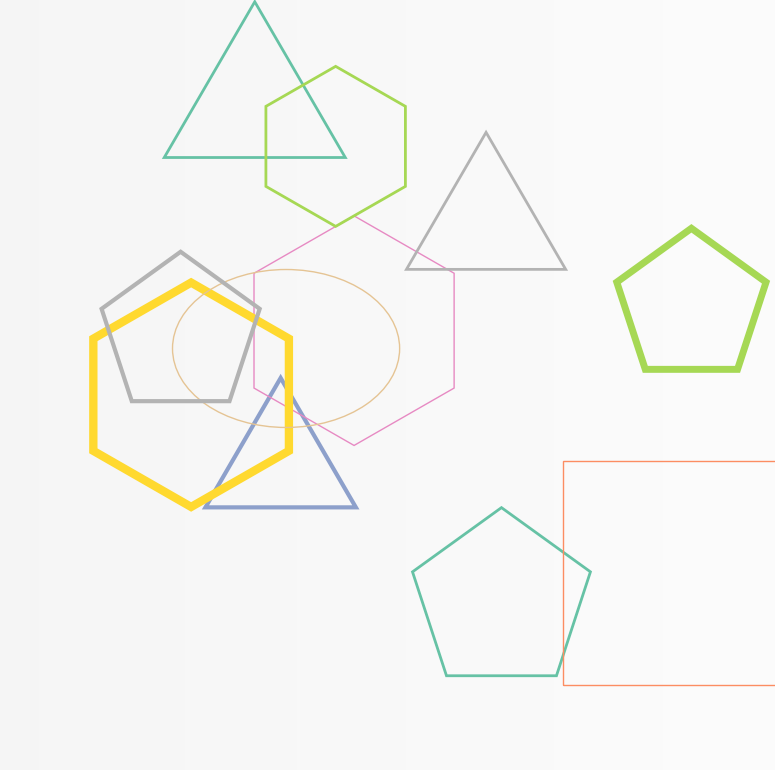[{"shape": "triangle", "thickness": 1, "radius": 0.67, "center": [0.329, 0.863]}, {"shape": "pentagon", "thickness": 1, "radius": 0.6, "center": [0.647, 0.22]}, {"shape": "square", "thickness": 0.5, "radius": 0.73, "center": [0.871, 0.256]}, {"shape": "triangle", "thickness": 1.5, "radius": 0.56, "center": [0.362, 0.397]}, {"shape": "hexagon", "thickness": 0.5, "radius": 0.75, "center": [0.457, 0.571]}, {"shape": "pentagon", "thickness": 2.5, "radius": 0.51, "center": [0.892, 0.602]}, {"shape": "hexagon", "thickness": 1, "radius": 0.52, "center": [0.433, 0.81]}, {"shape": "hexagon", "thickness": 3, "radius": 0.73, "center": [0.247, 0.487]}, {"shape": "oval", "thickness": 0.5, "radius": 0.73, "center": [0.369, 0.547]}, {"shape": "pentagon", "thickness": 1.5, "radius": 0.54, "center": [0.233, 0.566]}, {"shape": "triangle", "thickness": 1, "radius": 0.59, "center": [0.627, 0.709]}]